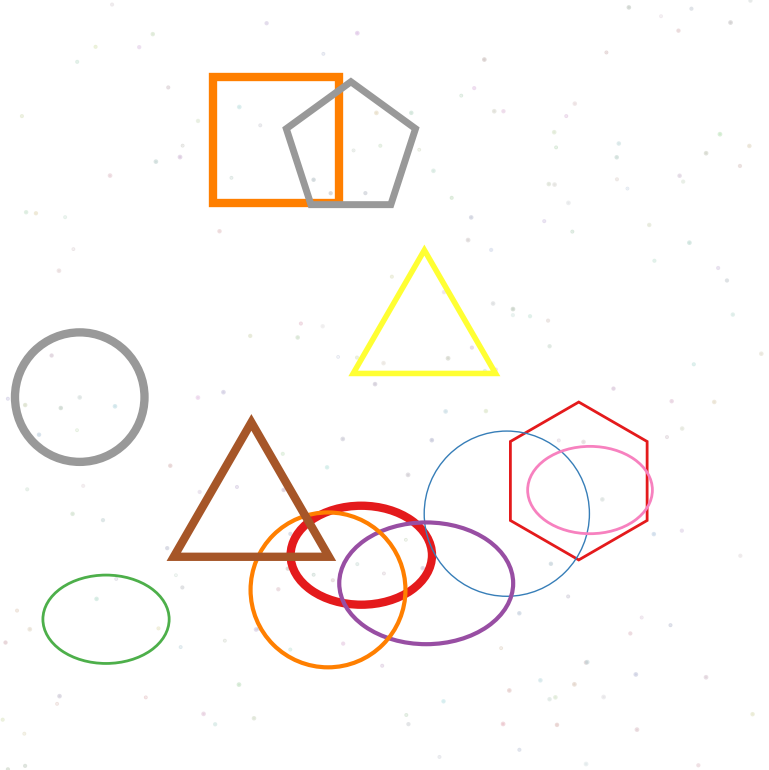[{"shape": "oval", "thickness": 3, "radius": 0.46, "center": [0.469, 0.279]}, {"shape": "hexagon", "thickness": 1, "radius": 0.51, "center": [0.752, 0.375]}, {"shape": "circle", "thickness": 0.5, "radius": 0.54, "center": [0.658, 0.333]}, {"shape": "oval", "thickness": 1, "radius": 0.41, "center": [0.138, 0.196]}, {"shape": "oval", "thickness": 1.5, "radius": 0.56, "center": [0.554, 0.242]}, {"shape": "square", "thickness": 3, "radius": 0.41, "center": [0.358, 0.818]}, {"shape": "circle", "thickness": 1.5, "radius": 0.5, "center": [0.426, 0.234]}, {"shape": "triangle", "thickness": 2, "radius": 0.53, "center": [0.551, 0.568]}, {"shape": "triangle", "thickness": 3, "radius": 0.58, "center": [0.326, 0.335]}, {"shape": "oval", "thickness": 1, "radius": 0.41, "center": [0.766, 0.364]}, {"shape": "circle", "thickness": 3, "radius": 0.42, "center": [0.104, 0.484]}, {"shape": "pentagon", "thickness": 2.5, "radius": 0.44, "center": [0.456, 0.806]}]